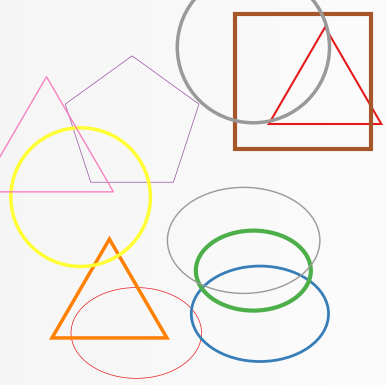[{"shape": "oval", "thickness": 0.5, "radius": 0.84, "center": [0.352, 0.135]}, {"shape": "triangle", "thickness": 1.5, "radius": 0.84, "center": [0.839, 0.762]}, {"shape": "oval", "thickness": 2, "radius": 0.89, "center": [0.671, 0.185]}, {"shape": "oval", "thickness": 3, "radius": 0.74, "center": [0.654, 0.297]}, {"shape": "pentagon", "thickness": 0.5, "radius": 0.91, "center": [0.341, 0.673]}, {"shape": "triangle", "thickness": 2.5, "radius": 0.86, "center": [0.282, 0.208]}, {"shape": "circle", "thickness": 2.5, "radius": 0.9, "center": [0.208, 0.488]}, {"shape": "square", "thickness": 3, "radius": 0.87, "center": [0.781, 0.788]}, {"shape": "triangle", "thickness": 1, "radius": 1.0, "center": [0.12, 0.601]}, {"shape": "circle", "thickness": 2.5, "radius": 0.98, "center": [0.654, 0.878]}, {"shape": "oval", "thickness": 1, "radius": 0.98, "center": [0.629, 0.376]}]